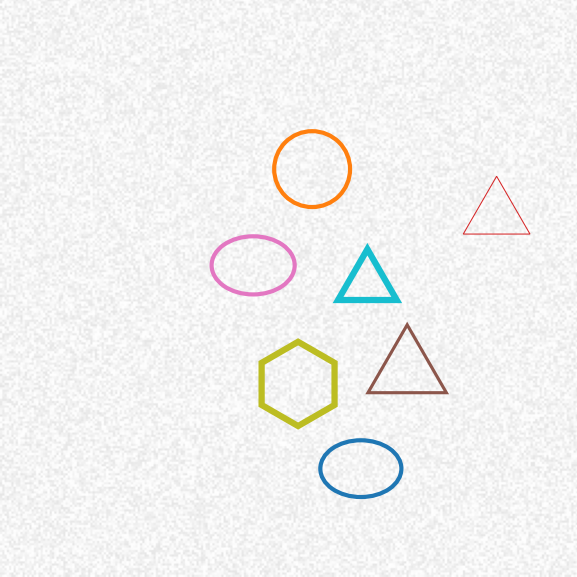[{"shape": "oval", "thickness": 2, "radius": 0.35, "center": [0.625, 0.188]}, {"shape": "circle", "thickness": 2, "radius": 0.33, "center": [0.54, 0.706]}, {"shape": "triangle", "thickness": 0.5, "radius": 0.33, "center": [0.86, 0.627]}, {"shape": "triangle", "thickness": 1.5, "radius": 0.39, "center": [0.705, 0.358]}, {"shape": "oval", "thickness": 2, "radius": 0.36, "center": [0.438, 0.54]}, {"shape": "hexagon", "thickness": 3, "radius": 0.36, "center": [0.516, 0.334]}, {"shape": "triangle", "thickness": 3, "radius": 0.29, "center": [0.636, 0.509]}]